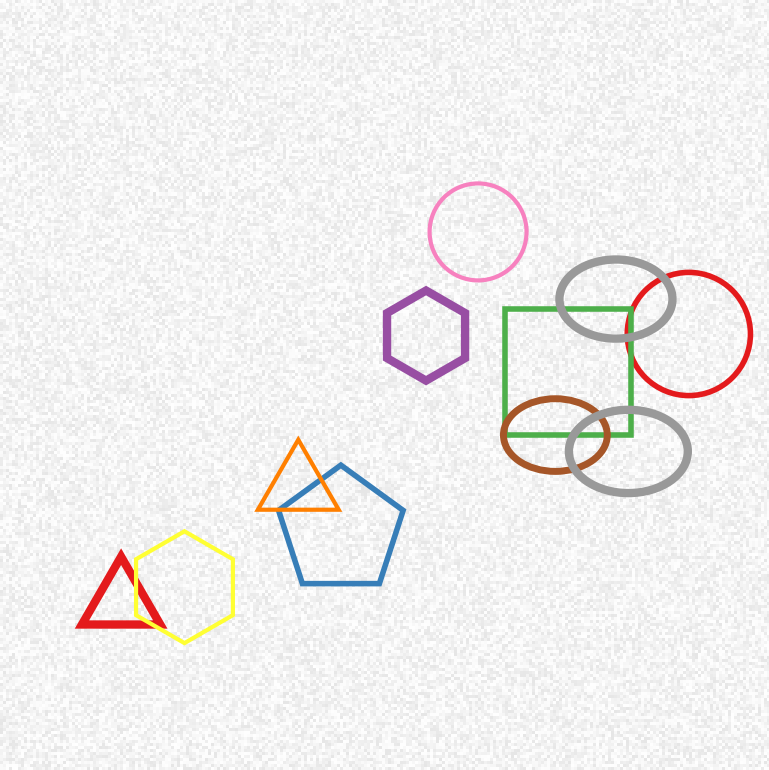[{"shape": "circle", "thickness": 2, "radius": 0.4, "center": [0.895, 0.566]}, {"shape": "triangle", "thickness": 3, "radius": 0.29, "center": [0.157, 0.218]}, {"shape": "pentagon", "thickness": 2, "radius": 0.43, "center": [0.443, 0.311]}, {"shape": "square", "thickness": 2, "radius": 0.41, "center": [0.738, 0.517]}, {"shape": "hexagon", "thickness": 3, "radius": 0.29, "center": [0.553, 0.564]}, {"shape": "triangle", "thickness": 1.5, "radius": 0.3, "center": [0.387, 0.368]}, {"shape": "hexagon", "thickness": 1.5, "radius": 0.36, "center": [0.24, 0.237]}, {"shape": "oval", "thickness": 2.5, "radius": 0.34, "center": [0.721, 0.435]}, {"shape": "circle", "thickness": 1.5, "radius": 0.31, "center": [0.621, 0.699]}, {"shape": "oval", "thickness": 3, "radius": 0.37, "center": [0.8, 0.612]}, {"shape": "oval", "thickness": 3, "radius": 0.39, "center": [0.816, 0.414]}]